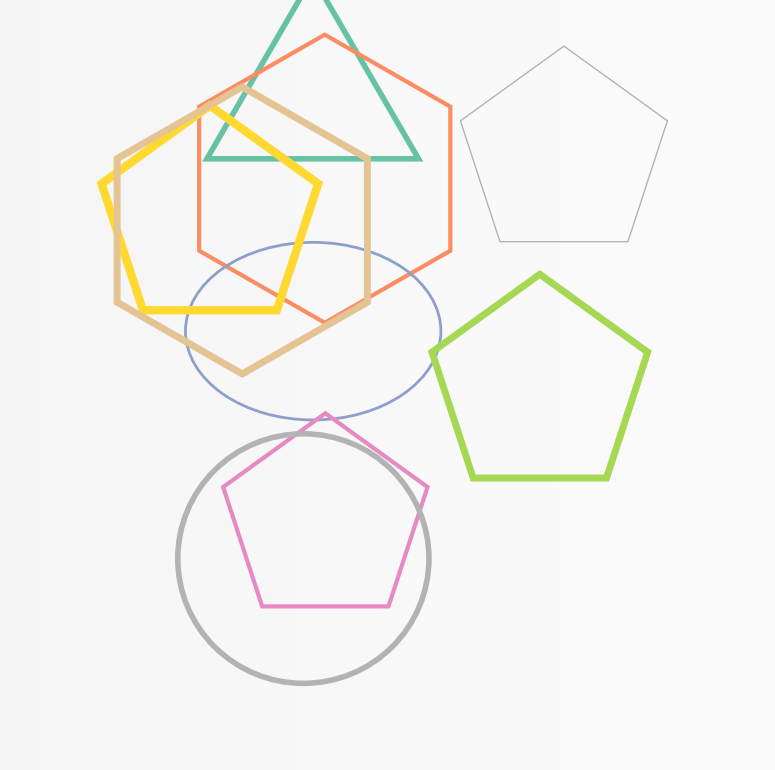[{"shape": "triangle", "thickness": 2, "radius": 0.79, "center": [0.403, 0.873]}, {"shape": "hexagon", "thickness": 1.5, "radius": 0.94, "center": [0.419, 0.768]}, {"shape": "oval", "thickness": 1, "radius": 0.82, "center": [0.404, 0.57]}, {"shape": "pentagon", "thickness": 1.5, "radius": 0.69, "center": [0.42, 0.325]}, {"shape": "pentagon", "thickness": 2.5, "radius": 0.73, "center": [0.697, 0.497]}, {"shape": "pentagon", "thickness": 3, "radius": 0.73, "center": [0.271, 0.716]}, {"shape": "hexagon", "thickness": 2.5, "radius": 0.93, "center": [0.313, 0.701]}, {"shape": "circle", "thickness": 2, "radius": 0.81, "center": [0.391, 0.275]}, {"shape": "pentagon", "thickness": 0.5, "radius": 0.7, "center": [0.728, 0.8]}]